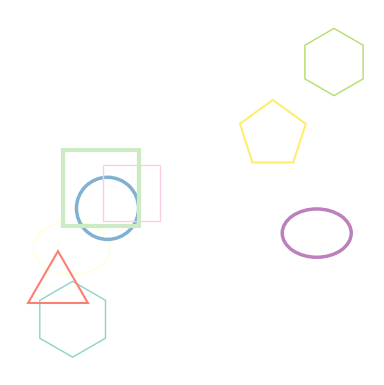[{"shape": "hexagon", "thickness": 1, "radius": 0.49, "center": [0.189, 0.171]}, {"shape": "oval", "thickness": 0.5, "radius": 0.5, "center": [0.186, 0.356]}, {"shape": "triangle", "thickness": 1.5, "radius": 0.45, "center": [0.151, 0.258]}, {"shape": "circle", "thickness": 2.5, "radius": 0.4, "center": [0.279, 0.459]}, {"shape": "hexagon", "thickness": 1, "radius": 0.44, "center": [0.868, 0.839]}, {"shape": "square", "thickness": 1, "radius": 0.37, "center": [0.342, 0.498]}, {"shape": "oval", "thickness": 2.5, "radius": 0.45, "center": [0.823, 0.395]}, {"shape": "square", "thickness": 3, "radius": 0.49, "center": [0.263, 0.512]}, {"shape": "pentagon", "thickness": 1.5, "radius": 0.45, "center": [0.709, 0.651]}]